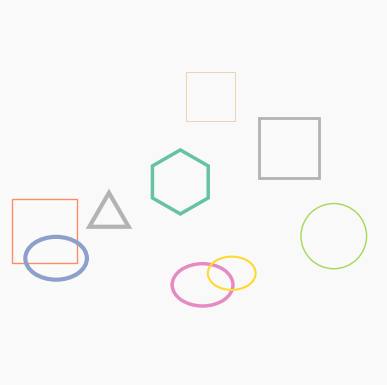[{"shape": "hexagon", "thickness": 2.5, "radius": 0.42, "center": [0.465, 0.527]}, {"shape": "square", "thickness": 1, "radius": 0.42, "center": [0.115, 0.4]}, {"shape": "oval", "thickness": 3, "radius": 0.4, "center": [0.145, 0.329]}, {"shape": "oval", "thickness": 2.5, "radius": 0.39, "center": [0.523, 0.26]}, {"shape": "circle", "thickness": 1, "radius": 0.42, "center": [0.861, 0.387]}, {"shape": "oval", "thickness": 1.5, "radius": 0.31, "center": [0.598, 0.29]}, {"shape": "square", "thickness": 0.5, "radius": 0.32, "center": [0.543, 0.75]}, {"shape": "square", "thickness": 2, "radius": 0.39, "center": [0.746, 0.616]}, {"shape": "triangle", "thickness": 3, "radius": 0.29, "center": [0.281, 0.44]}]